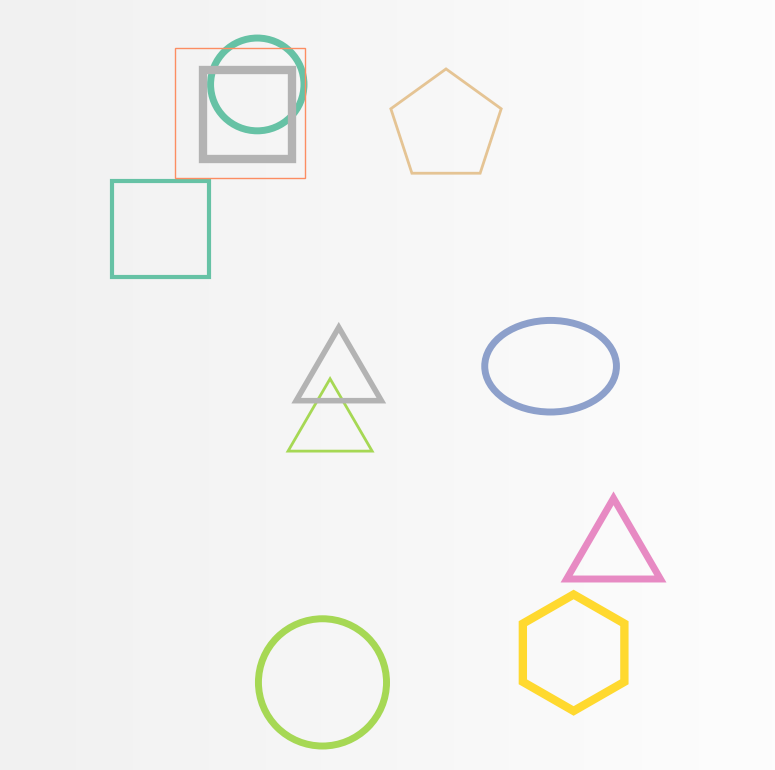[{"shape": "square", "thickness": 1.5, "radius": 0.31, "center": [0.207, 0.702]}, {"shape": "circle", "thickness": 2.5, "radius": 0.3, "center": [0.332, 0.89]}, {"shape": "square", "thickness": 0.5, "radius": 0.42, "center": [0.31, 0.853]}, {"shape": "oval", "thickness": 2.5, "radius": 0.42, "center": [0.71, 0.524]}, {"shape": "triangle", "thickness": 2.5, "radius": 0.35, "center": [0.792, 0.283]}, {"shape": "triangle", "thickness": 1, "radius": 0.31, "center": [0.426, 0.445]}, {"shape": "circle", "thickness": 2.5, "radius": 0.41, "center": [0.416, 0.114]}, {"shape": "hexagon", "thickness": 3, "radius": 0.38, "center": [0.74, 0.152]}, {"shape": "pentagon", "thickness": 1, "radius": 0.37, "center": [0.576, 0.836]}, {"shape": "triangle", "thickness": 2, "radius": 0.32, "center": [0.437, 0.511]}, {"shape": "square", "thickness": 3, "radius": 0.29, "center": [0.319, 0.851]}]